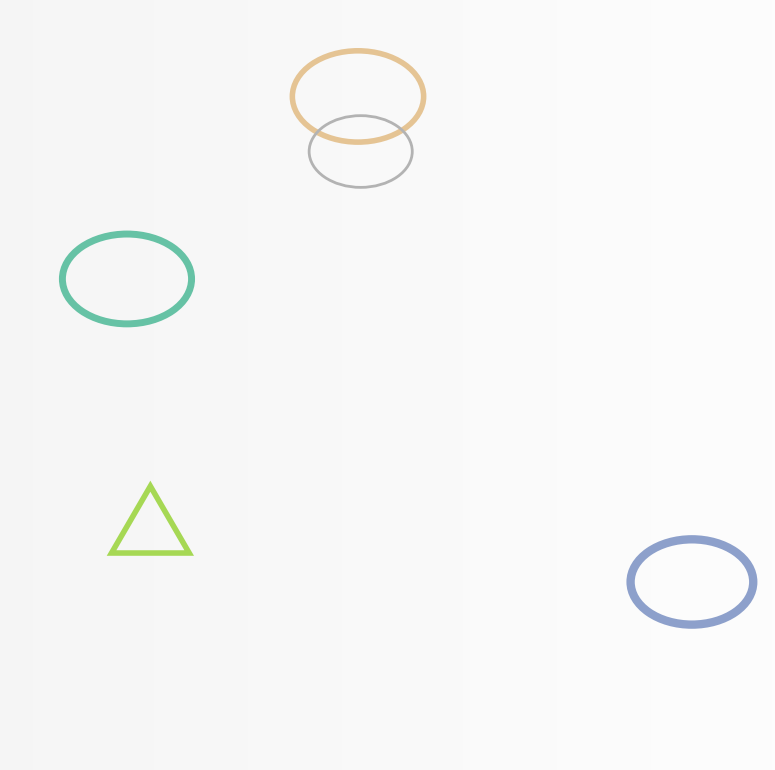[{"shape": "oval", "thickness": 2.5, "radius": 0.42, "center": [0.164, 0.638]}, {"shape": "oval", "thickness": 3, "radius": 0.4, "center": [0.893, 0.244]}, {"shape": "triangle", "thickness": 2, "radius": 0.29, "center": [0.194, 0.311]}, {"shape": "oval", "thickness": 2, "radius": 0.42, "center": [0.462, 0.875]}, {"shape": "oval", "thickness": 1, "radius": 0.33, "center": [0.465, 0.803]}]